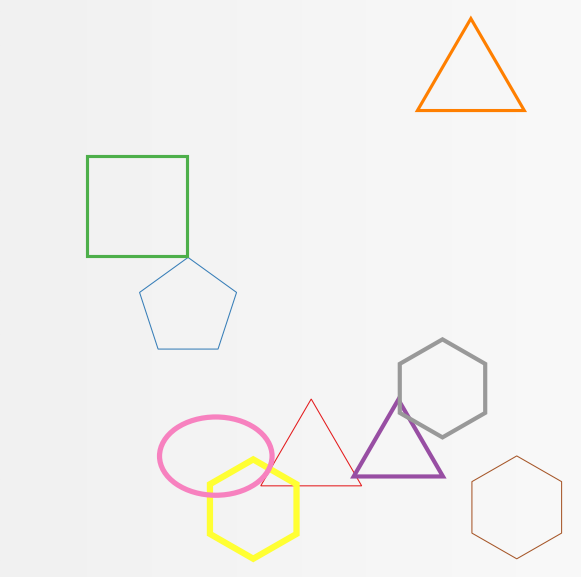[{"shape": "triangle", "thickness": 0.5, "radius": 0.5, "center": [0.535, 0.208]}, {"shape": "pentagon", "thickness": 0.5, "radius": 0.44, "center": [0.324, 0.466]}, {"shape": "square", "thickness": 1.5, "radius": 0.43, "center": [0.235, 0.642]}, {"shape": "triangle", "thickness": 2, "radius": 0.44, "center": [0.685, 0.218]}, {"shape": "triangle", "thickness": 1.5, "radius": 0.53, "center": [0.81, 0.861]}, {"shape": "hexagon", "thickness": 3, "radius": 0.43, "center": [0.436, 0.118]}, {"shape": "hexagon", "thickness": 0.5, "radius": 0.45, "center": [0.889, 0.121]}, {"shape": "oval", "thickness": 2.5, "radius": 0.48, "center": [0.371, 0.209]}, {"shape": "hexagon", "thickness": 2, "radius": 0.42, "center": [0.761, 0.327]}]